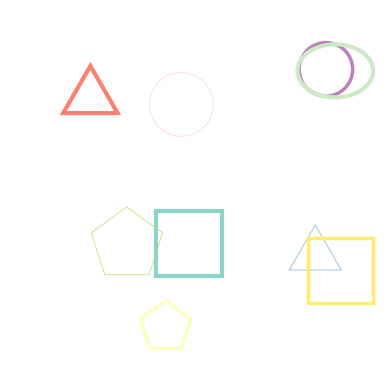[{"shape": "square", "thickness": 3, "radius": 0.43, "center": [0.491, 0.367]}, {"shape": "pentagon", "thickness": 2, "radius": 0.34, "center": [0.43, 0.151]}, {"shape": "triangle", "thickness": 3, "radius": 0.41, "center": [0.235, 0.747]}, {"shape": "triangle", "thickness": 0.5, "radius": 0.39, "center": [0.819, 0.338]}, {"shape": "pentagon", "thickness": 0.5, "radius": 0.49, "center": [0.33, 0.365]}, {"shape": "circle", "thickness": 0.5, "radius": 0.41, "center": [0.471, 0.729]}, {"shape": "circle", "thickness": 2.5, "radius": 0.35, "center": [0.847, 0.82]}, {"shape": "oval", "thickness": 3, "radius": 0.49, "center": [0.871, 0.816]}, {"shape": "square", "thickness": 2.5, "radius": 0.42, "center": [0.884, 0.298]}]